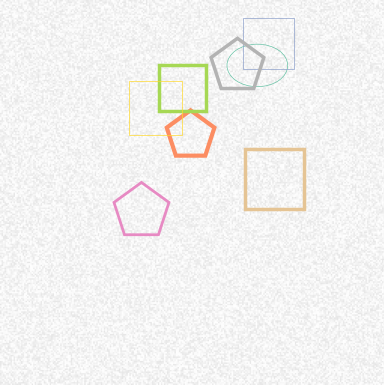[{"shape": "oval", "thickness": 0.5, "radius": 0.39, "center": [0.668, 0.83]}, {"shape": "pentagon", "thickness": 3, "radius": 0.33, "center": [0.495, 0.648]}, {"shape": "square", "thickness": 0.5, "radius": 0.33, "center": [0.697, 0.886]}, {"shape": "pentagon", "thickness": 2, "radius": 0.38, "center": [0.367, 0.451]}, {"shape": "square", "thickness": 2.5, "radius": 0.3, "center": [0.475, 0.771]}, {"shape": "square", "thickness": 0.5, "radius": 0.34, "center": [0.405, 0.719]}, {"shape": "square", "thickness": 2.5, "radius": 0.38, "center": [0.713, 0.535]}, {"shape": "pentagon", "thickness": 2.5, "radius": 0.36, "center": [0.617, 0.828]}]